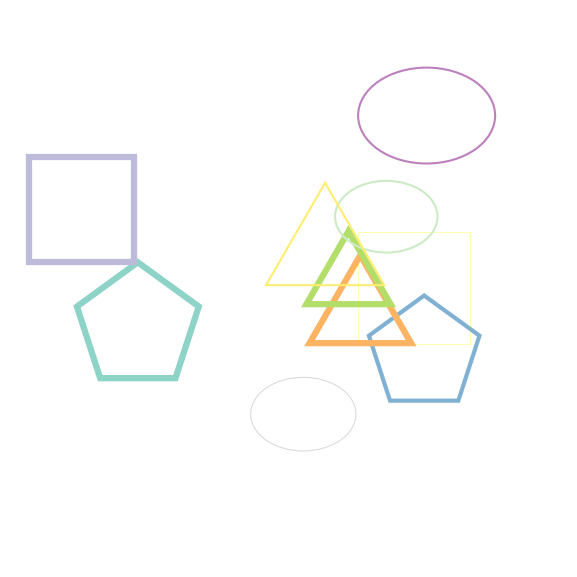[{"shape": "pentagon", "thickness": 3, "radius": 0.55, "center": [0.239, 0.434]}, {"shape": "square", "thickness": 0.5, "radius": 0.48, "center": [0.717, 0.5]}, {"shape": "square", "thickness": 3, "radius": 0.45, "center": [0.141, 0.637]}, {"shape": "pentagon", "thickness": 2, "radius": 0.5, "center": [0.735, 0.387]}, {"shape": "triangle", "thickness": 3, "radius": 0.51, "center": [0.624, 0.456]}, {"shape": "triangle", "thickness": 3, "radius": 0.42, "center": [0.603, 0.515]}, {"shape": "oval", "thickness": 0.5, "radius": 0.46, "center": [0.525, 0.282]}, {"shape": "oval", "thickness": 1, "radius": 0.59, "center": [0.739, 0.799]}, {"shape": "oval", "thickness": 1, "radius": 0.44, "center": [0.669, 0.624]}, {"shape": "triangle", "thickness": 1, "radius": 0.59, "center": [0.563, 0.564]}]